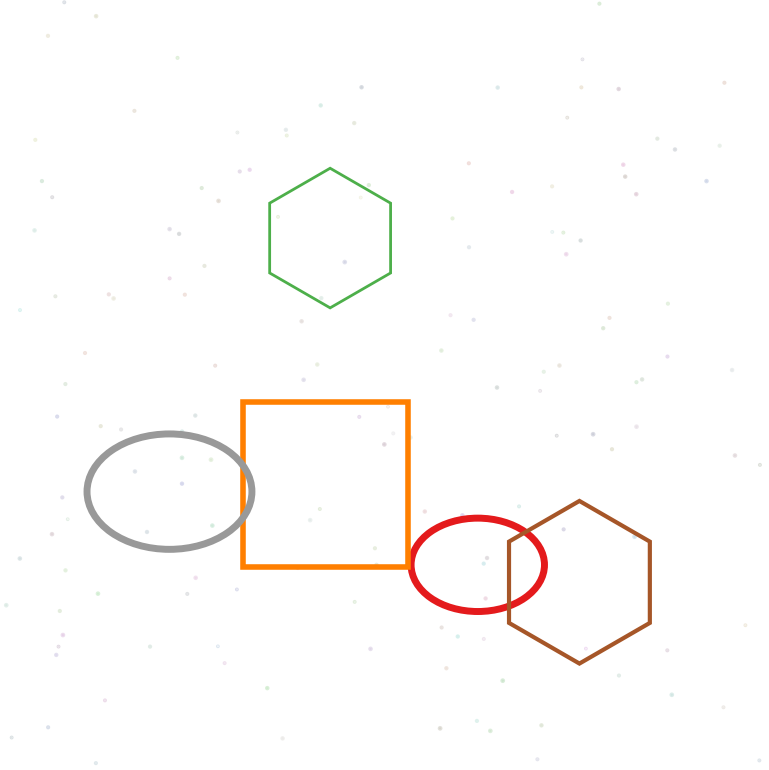[{"shape": "oval", "thickness": 2.5, "radius": 0.43, "center": [0.621, 0.266]}, {"shape": "hexagon", "thickness": 1, "radius": 0.45, "center": [0.429, 0.691]}, {"shape": "square", "thickness": 2, "radius": 0.54, "center": [0.423, 0.371]}, {"shape": "hexagon", "thickness": 1.5, "radius": 0.53, "center": [0.753, 0.244]}, {"shape": "oval", "thickness": 2.5, "radius": 0.54, "center": [0.22, 0.362]}]